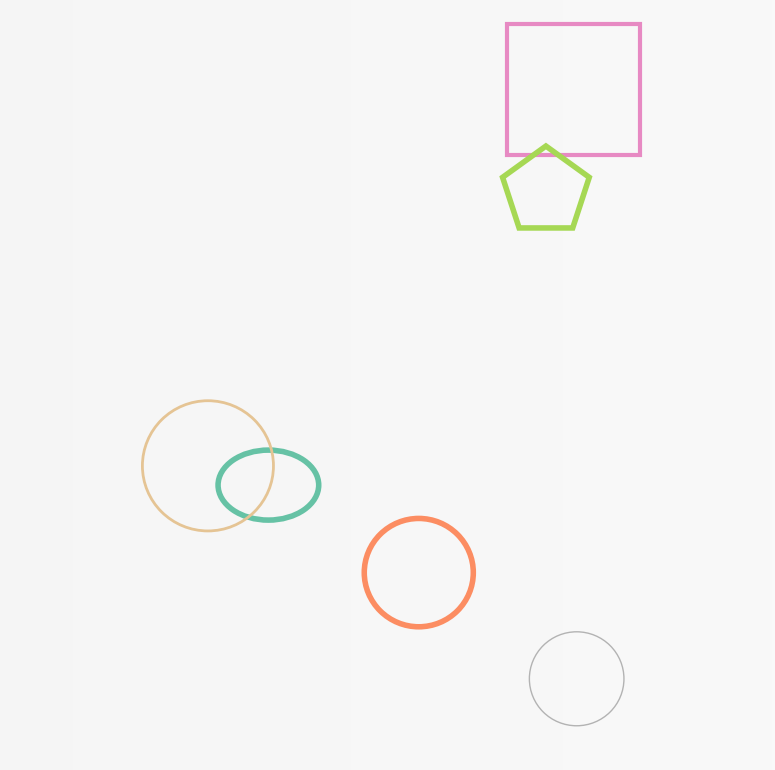[{"shape": "oval", "thickness": 2, "radius": 0.32, "center": [0.346, 0.37]}, {"shape": "circle", "thickness": 2, "radius": 0.35, "center": [0.54, 0.256]}, {"shape": "square", "thickness": 1.5, "radius": 0.43, "center": [0.74, 0.884]}, {"shape": "pentagon", "thickness": 2, "radius": 0.29, "center": [0.704, 0.752]}, {"shape": "circle", "thickness": 1, "radius": 0.42, "center": [0.268, 0.395]}, {"shape": "circle", "thickness": 0.5, "radius": 0.31, "center": [0.744, 0.118]}]